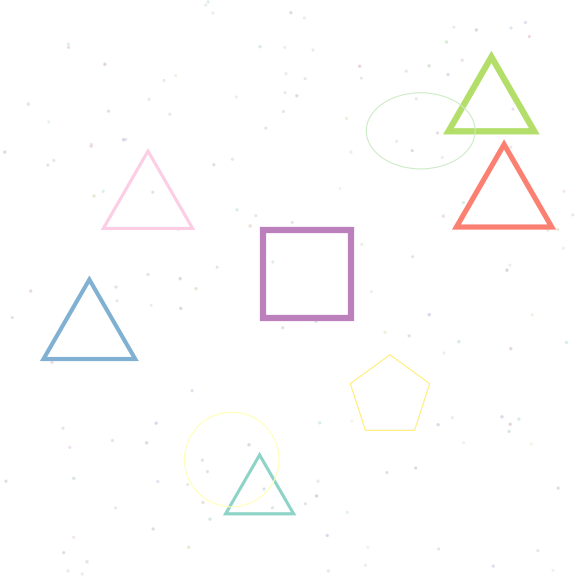[{"shape": "triangle", "thickness": 1.5, "radius": 0.34, "center": [0.45, 0.143]}, {"shape": "circle", "thickness": 0.5, "radius": 0.41, "center": [0.401, 0.203]}, {"shape": "triangle", "thickness": 2.5, "radius": 0.48, "center": [0.873, 0.654]}, {"shape": "triangle", "thickness": 2, "radius": 0.46, "center": [0.155, 0.423]}, {"shape": "triangle", "thickness": 3, "radius": 0.43, "center": [0.851, 0.815]}, {"shape": "triangle", "thickness": 1.5, "radius": 0.45, "center": [0.256, 0.648]}, {"shape": "square", "thickness": 3, "radius": 0.38, "center": [0.532, 0.525]}, {"shape": "oval", "thickness": 0.5, "radius": 0.47, "center": [0.729, 0.773]}, {"shape": "pentagon", "thickness": 0.5, "radius": 0.36, "center": [0.675, 0.312]}]